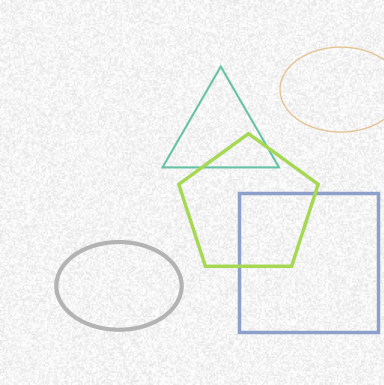[{"shape": "triangle", "thickness": 1.5, "radius": 0.87, "center": [0.573, 0.653]}, {"shape": "square", "thickness": 2.5, "radius": 0.9, "center": [0.801, 0.319]}, {"shape": "pentagon", "thickness": 2.5, "radius": 0.95, "center": [0.645, 0.462]}, {"shape": "oval", "thickness": 1, "radius": 0.79, "center": [0.885, 0.767]}, {"shape": "oval", "thickness": 3, "radius": 0.81, "center": [0.309, 0.257]}]